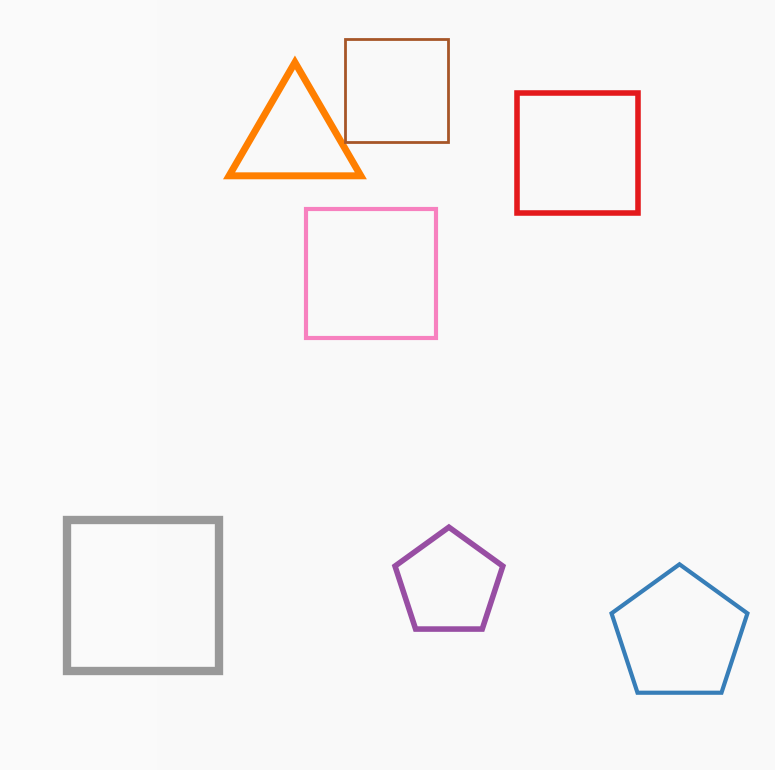[{"shape": "square", "thickness": 2, "radius": 0.39, "center": [0.746, 0.801]}, {"shape": "pentagon", "thickness": 1.5, "radius": 0.46, "center": [0.877, 0.175]}, {"shape": "pentagon", "thickness": 2, "radius": 0.37, "center": [0.579, 0.242]}, {"shape": "triangle", "thickness": 2.5, "radius": 0.49, "center": [0.381, 0.821]}, {"shape": "square", "thickness": 1, "radius": 0.33, "center": [0.512, 0.882]}, {"shape": "square", "thickness": 1.5, "radius": 0.42, "center": [0.478, 0.645]}, {"shape": "square", "thickness": 3, "radius": 0.49, "center": [0.184, 0.227]}]